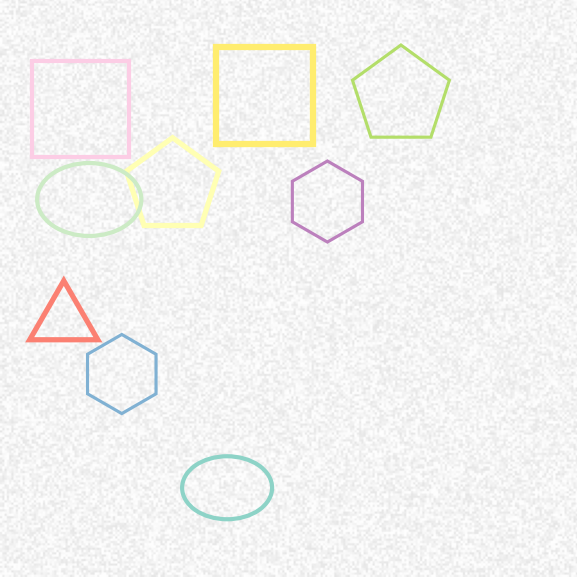[{"shape": "oval", "thickness": 2, "radius": 0.39, "center": [0.393, 0.155]}, {"shape": "pentagon", "thickness": 2.5, "radius": 0.42, "center": [0.299, 0.677]}, {"shape": "triangle", "thickness": 2.5, "radius": 0.34, "center": [0.11, 0.445]}, {"shape": "hexagon", "thickness": 1.5, "radius": 0.34, "center": [0.211, 0.351]}, {"shape": "pentagon", "thickness": 1.5, "radius": 0.44, "center": [0.694, 0.833]}, {"shape": "square", "thickness": 2, "radius": 0.42, "center": [0.139, 0.81]}, {"shape": "hexagon", "thickness": 1.5, "radius": 0.35, "center": [0.567, 0.65]}, {"shape": "oval", "thickness": 2, "radius": 0.45, "center": [0.155, 0.654]}, {"shape": "square", "thickness": 3, "radius": 0.42, "center": [0.458, 0.834]}]